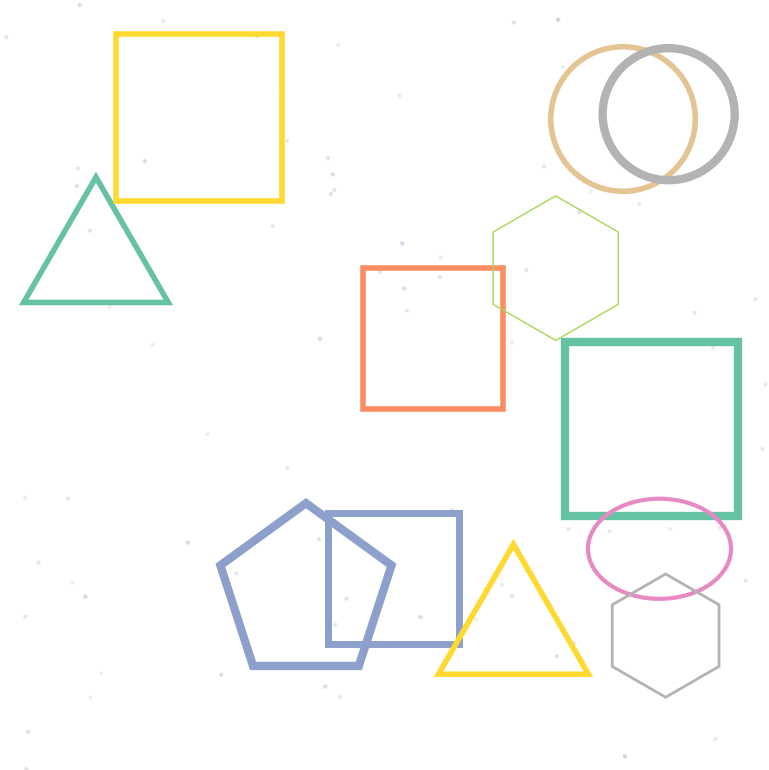[{"shape": "triangle", "thickness": 2, "radius": 0.54, "center": [0.125, 0.661]}, {"shape": "square", "thickness": 3, "radius": 0.56, "center": [0.846, 0.443]}, {"shape": "square", "thickness": 2, "radius": 0.46, "center": [0.562, 0.561]}, {"shape": "pentagon", "thickness": 3, "radius": 0.58, "center": [0.397, 0.23]}, {"shape": "square", "thickness": 2.5, "radius": 0.42, "center": [0.511, 0.249]}, {"shape": "oval", "thickness": 1.5, "radius": 0.46, "center": [0.857, 0.287]}, {"shape": "hexagon", "thickness": 0.5, "radius": 0.47, "center": [0.722, 0.652]}, {"shape": "square", "thickness": 2, "radius": 0.54, "center": [0.258, 0.848]}, {"shape": "triangle", "thickness": 2, "radius": 0.56, "center": [0.667, 0.181]}, {"shape": "circle", "thickness": 2, "radius": 0.47, "center": [0.809, 0.845]}, {"shape": "circle", "thickness": 3, "radius": 0.43, "center": [0.868, 0.852]}, {"shape": "hexagon", "thickness": 1, "radius": 0.4, "center": [0.864, 0.175]}]